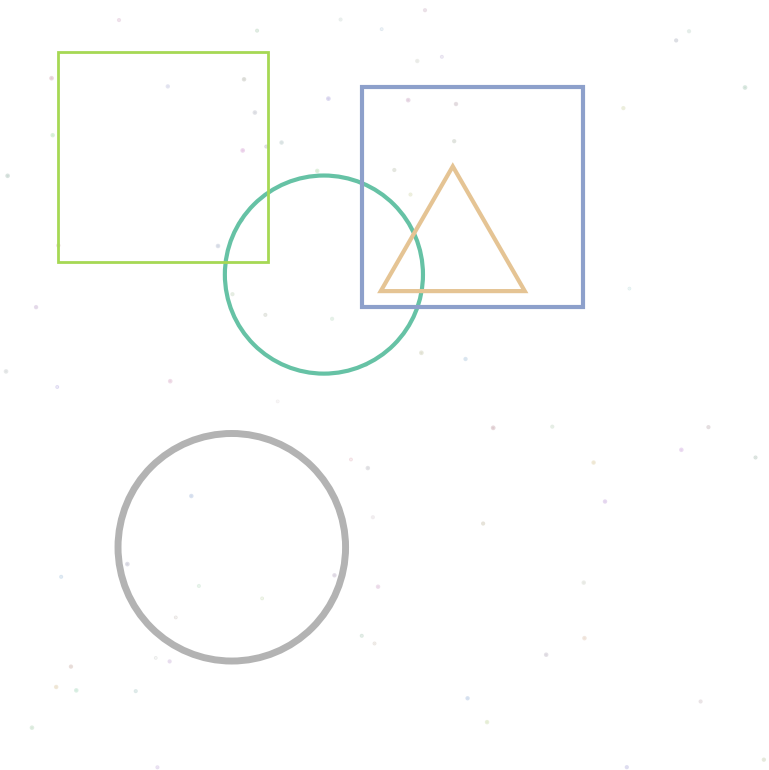[{"shape": "circle", "thickness": 1.5, "radius": 0.64, "center": [0.421, 0.643]}, {"shape": "square", "thickness": 1.5, "radius": 0.72, "center": [0.614, 0.744]}, {"shape": "square", "thickness": 1, "radius": 0.68, "center": [0.212, 0.796]}, {"shape": "triangle", "thickness": 1.5, "radius": 0.54, "center": [0.588, 0.676]}, {"shape": "circle", "thickness": 2.5, "radius": 0.74, "center": [0.301, 0.289]}]